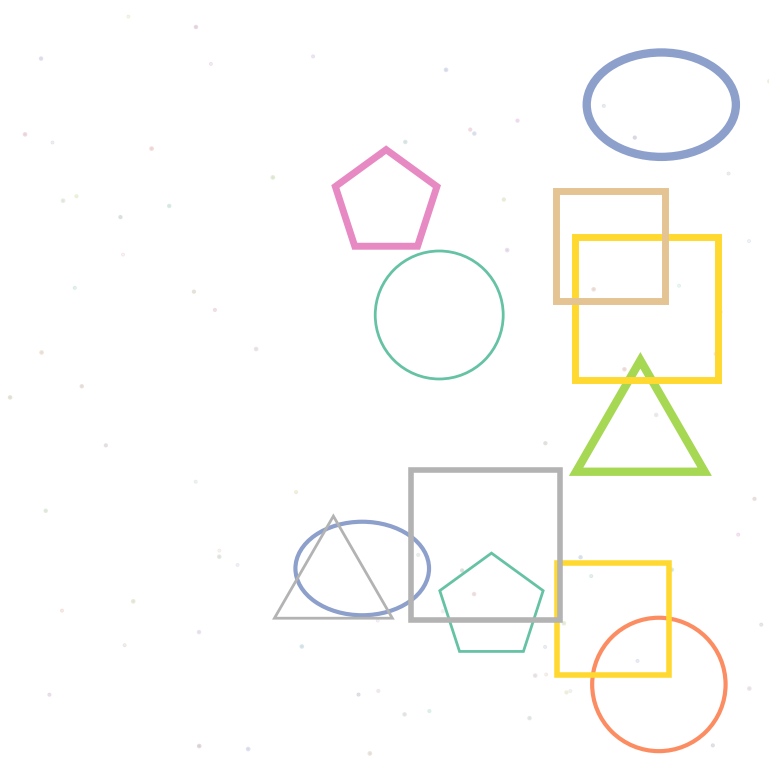[{"shape": "circle", "thickness": 1, "radius": 0.42, "center": [0.57, 0.591]}, {"shape": "pentagon", "thickness": 1, "radius": 0.35, "center": [0.638, 0.211]}, {"shape": "circle", "thickness": 1.5, "radius": 0.43, "center": [0.856, 0.111]}, {"shape": "oval", "thickness": 1.5, "radius": 0.43, "center": [0.47, 0.262]}, {"shape": "oval", "thickness": 3, "radius": 0.48, "center": [0.859, 0.864]}, {"shape": "pentagon", "thickness": 2.5, "radius": 0.35, "center": [0.501, 0.736]}, {"shape": "triangle", "thickness": 3, "radius": 0.48, "center": [0.832, 0.436]}, {"shape": "square", "thickness": 2.5, "radius": 0.46, "center": [0.84, 0.599]}, {"shape": "square", "thickness": 2, "radius": 0.36, "center": [0.796, 0.196]}, {"shape": "square", "thickness": 2.5, "radius": 0.36, "center": [0.793, 0.68]}, {"shape": "square", "thickness": 2, "radius": 0.49, "center": [0.631, 0.292]}, {"shape": "triangle", "thickness": 1, "radius": 0.44, "center": [0.433, 0.241]}]